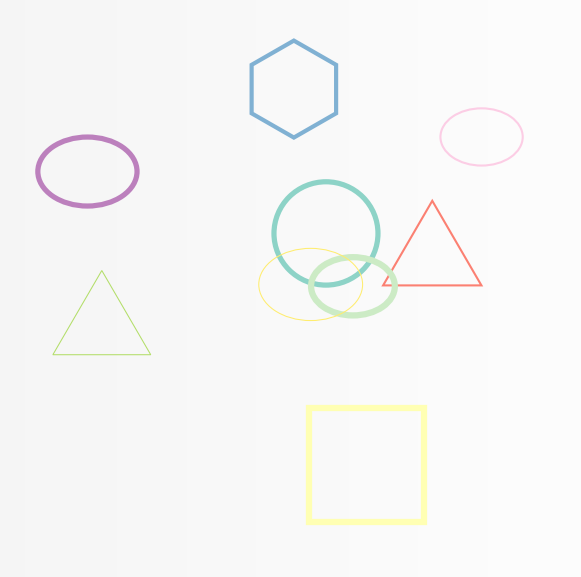[{"shape": "circle", "thickness": 2.5, "radius": 0.45, "center": [0.561, 0.595]}, {"shape": "square", "thickness": 3, "radius": 0.49, "center": [0.631, 0.195]}, {"shape": "triangle", "thickness": 1, "radius": 0.49, "center": [0.744, 0.554]}, {"shape": "hexagon", "thickness": 2, "radius": 0.42, "center": [0.506, 0.845]}, {"shape": "triangle", "thickness": 0.5, "radius": 0.49, "center": [0.175, 0.434]}, {"shape": "oval", "thickness": 1, "radius": 0.35, "center": [0.829, 0.762]}, {"shape": "oval", "thickness": 2.5, "radius": 0.43, "center": [0.15, 0.702]}, {"shape": "oval", "thickness": 3, "radius": 0.36, "center": [0.607, 0.503]}, {"shape": "oval", "thickness": 0.5, "radius": 0.45, "center": [0.535, 0.507]}]